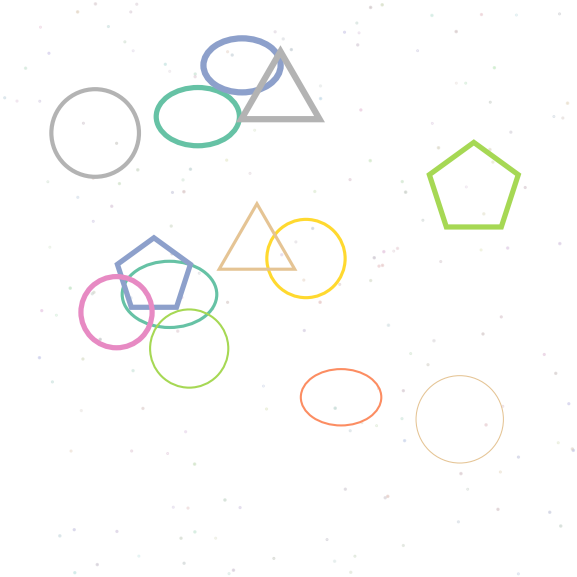[{"shape": "oval", "thickness": 2.5, "radius": 0.36, "center": [0.343, 0.797]}, {"shape": "oval", "thickness": 1.5, "radius": 0.41, "center": [0.293, 0.489]}, {"shape": "oval", "thickness": 1, "radius": 0.35, "center": [0.591, 0.311]}, {"shape": "pentagon", "thickness": 2.5, "radius": 0.33, "center": [0.267, 0.521]}, {"shape": "oval", "thickness": 3, "radius": 0.33, "center": [0.419, 0.886]}, {"shape": "circle", "thickness": 2.5, "radius": 0.31, "center": [0.202, 0.459]}, {"shape": "pentagon", "thickness": 2.5, "radius": 0.4, "center": [0.82, 0.672]}, {"shape": "circle", "thickness": 1, "radius": 0.34, "center": [0.328, 0.396]}, {"shape": "circle", "thickness": 1.5, "radius": 0.34, "center": [0.53, 0.551]}, {"shape": "circle", "thickness": 0.5, "radius": 0.38, "center": [0.796, 0.273]}, {"shape": "triangle", "thickness": 1.5, "radius": 0.38, "center": [0.445, 0.571]}, {"shape": "triangle", "thickness": 3, "radius": 0.39, "center": [0.486, 0.832]}, {"shape": "circle", "thickness": 2, "radius": 0.38, "center": [0.165, 0.769]}]